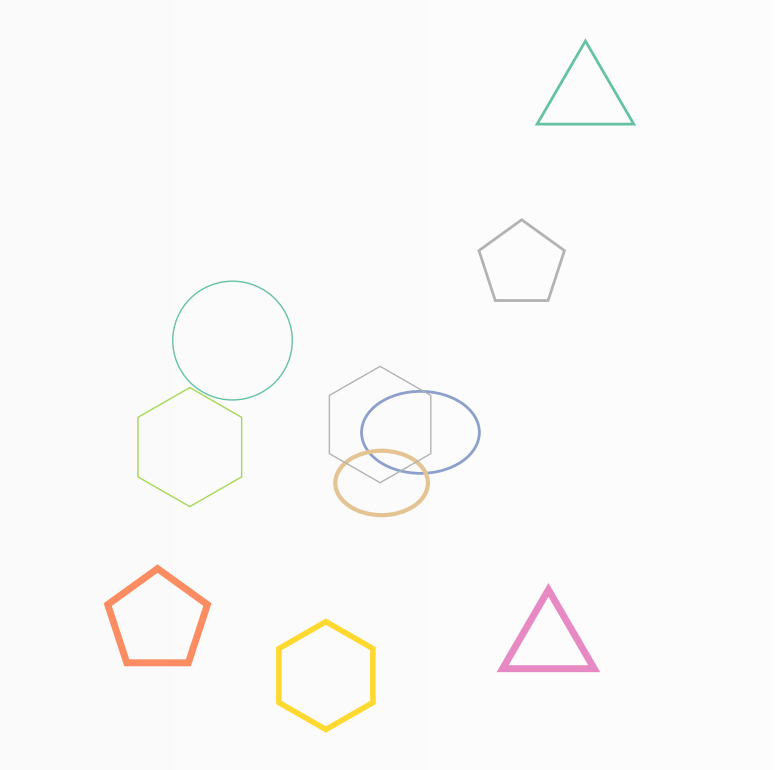[{"shape": "triangle", "thickness": 1, "radius": 0.36, "center": [0.755, 0.875]}, {"shape": "circle", "thickness": 0.5, "radius": 0.39, "center": [0.3, 0.558]}, {"shape": "pentagon", "thickness": 2.5, "radius": 0.34, "center": [0.203, 0.194]}, {"shape": "oval", "thickness": 1, "radius": 0.38, "center": [0.543, 0.439]}, {"shape": "triangle", "thickness": 2.5, "radius": 0.34, "center": [0.708, 0.166]}, {"shape": "hexagon", "thickness": 0.5, "radius": 0.39, "center": [0.245, 0.419]}, {"shape": "hexagon", "thickness": 2, "radius": 0.35, "center": [0.42, 0.123]}, {"shape": "oval", "thickness": 1.5, "radius": 0.3, "center": [0.492, 0.373]}, {"shape": "pentagon", "thickness": 1, "radius": 0.29, "center": [0.673, 0.657]}, {"shape": "hexagon", "thickness": 0.5, "radius": 0.38, "center": [0.49, 0.449]}]